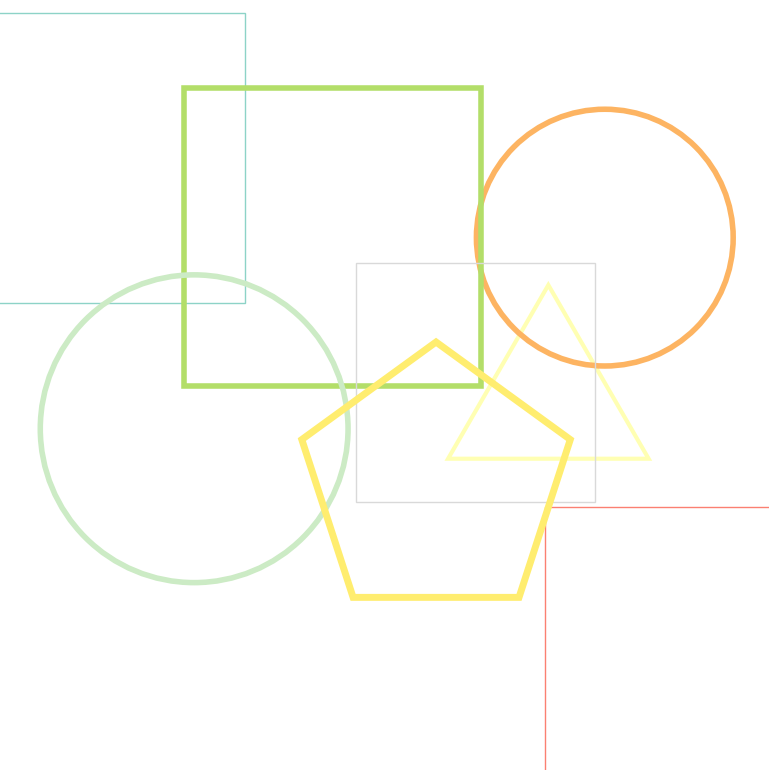[{"shape": "square", "thickness": 0.5, "radius": 0.94, "center": [0.13, 0.794]}, {"shape": "triangle", "thickness": 1.5, "radius": 0.75, "center": [0.712, 0.479]}, {"shape": "square", "thickness": 0.5, "radius": 0.92, "center": [0.891, 0.157]}, {"shape": "circle", "thickness": 2, "radius": 0.83, "center": [0.785, 0.691]}, {"shape": "square", "thickness": 2, "radius": 0.97, "center": [0.432, 0.692]}, {"shape": "square", "thickness": 0.5, "radius": 0.78, "center": [0.617, 0.504]}, {"shape": "circle", "thickness": 2, "radius": 1.0, "center": [0.252, 0.443]}, {"shape": "pentagon", "thickness": 2.5, "radius": 0.92, "center": [0.566, 0.373]}]